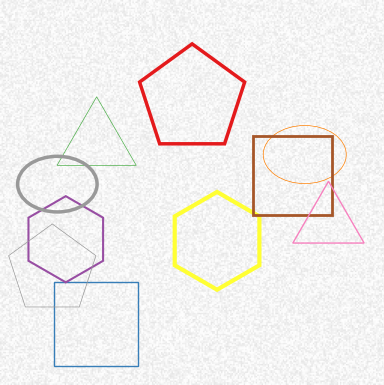[{"shape": "pentagon", "thickness": 2.5, "radius": 0.72, "center": [0.499, 0.743]}, {"shape": "square", "thickness": 1, "radius": 0.54, "center": [0.25, 0.158]}, {"shape": "triangle", "thickness": 0.5, "radius": 0.59, "center": [0.251, 0.63]}, {"shape": "hexagon", "thickness": 1.5, "radius": 0.56, "center": [0.171, 0.379]}, {"shape": "oval", "thickness": 0.5, "radius": 0.54, "center": [0.792, 0.599]}, {"shape": "hexagon", "thickness": 3, "radius": 0.63, "center": [0.564, 0.375]}, {"shape": "square", "thickness": 2, "radius": 0.52, "center": [0.76, 0.544]}, {"shape": "triangle", "thickness": 1, "radius": 0.53, "center": [0.853, 0.422]}, {"shape": "pentagon", "thickness": 0.5, "radius": 0.6, "center": [0.136, 0.299]}, {"shape": "oval", "thickness": 2.5, "radius": 0.52, "center": [0.149, 0.522]}]